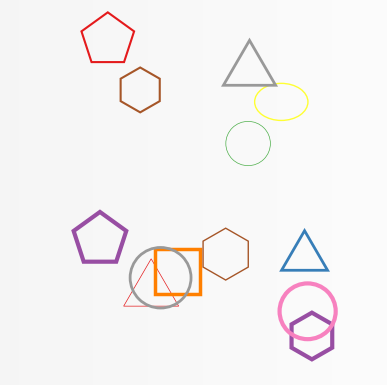[{"shape": "triangle", "thickness": 0.5, "radius": 0.41, "center": [0.39, 0.246]}, {"shape": "pentagon", "thickness": 1.5, "radius": 0.36, "center": [0.278, 0.896]}, {"shape": "triangle", "thickness": 2, "radius": 0.34, "center": [0.786, 0.332]}, {"shape": "circle", "thickness": 0.5, "radius": 0.29, "center": [0.64, 0.627]}, {"shape": "hexagon", "thickness": 3, "radius": 0.3, "center": [0.805, 0.127]}, {"shape": "pentagon", "thickness": 3, "radius": 0.36, "center": [0.258, 0.378]}, {"shape": "square", "thickness": 2.5, "radius": 0.29, "center": [0.459, 0.295]}, {"shape": "oval", "thickness": 1, "radius": 0.34, "center": [0.726, 0.735]}, {"shape": "hexagon", "thickness": 1, "radius": 0.34, "center": [0.582, 0.34]}, {"shape": "hexagon", "thickness": 1.5, "radius": 0.29, "center": [0.362, 0.766]}, {"shape": "circle", "thickness": 3, "radius": 0.36, "center": [0.794, 0.191]}, {"shape": "triangle", "thickness": 2, "radius": 0.39, "center": [0.644, 0.817]}, {"shape": "circle", "thickness": 2, "radius": 0.39, "center": [0.414, 0.279]}]